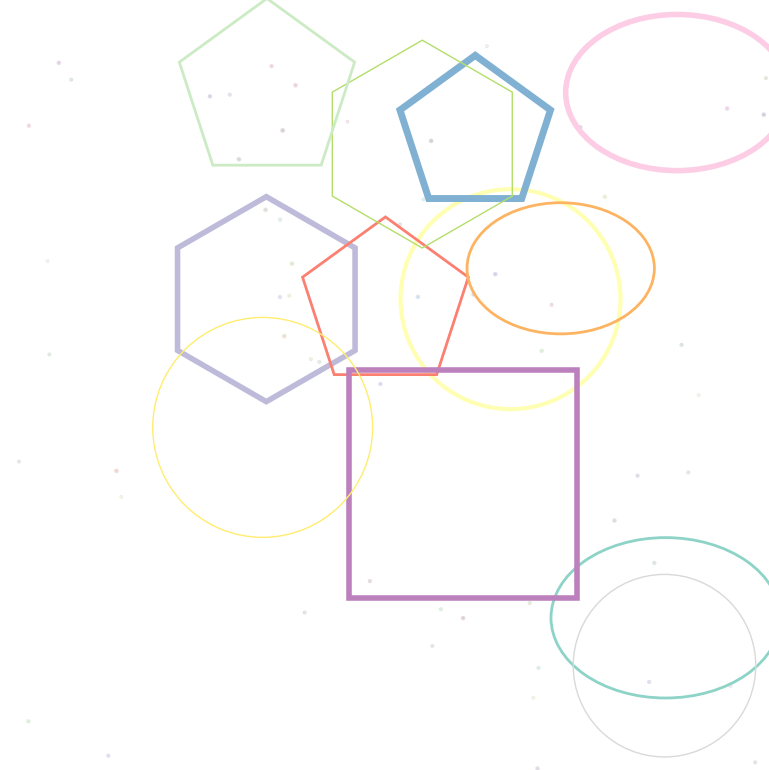[{"shape": "oval", "thickness": 1, "radius": 0.74, "center": [0.864, 0.198]}, {"shape": "circle", "thickness": 1.5, "radius": 0.71, "center": [0.663, 0.611]}, {"shape": "hexagon", "thickness": 2, "radius": 0.67, "center": [0.346, 0.611]}, {"shape": "pentagon", "thickness": 1, "radius": 0.57, "center": [0.501, 0.605]}, {"shape": "pentagon", "thickness": 2.5, "radius": 0.51, "center": [0.617, 0.825]}, {"shape": "oval", "thickness": 1, "radius": 0.61, "center": [0.728, 0.652]}, {"shape": "hexagon", "thickness": 0.5, "radius": 0.67, "center": [0.548, 0.813]}, {"shape": "oval", "thickness": 2, "radius": 0.72, "center": [0.879, 0.88]}, {"shape": "circle", "thickness": 0.5, "radius": 0.59, "center": [0.863, 0.135]}, {"shape": "square", "thickness": 2, "radius": 0.74, "center": [0.602, 0.371]}, {"shape": "pentagon", "thickness": 1, "radius": 0.6, "center": [0.347, 0.882]}, {"shape": "circle", "thickness": 0.5, "radius": 0.71, "center": [0.341, 0.445]}]